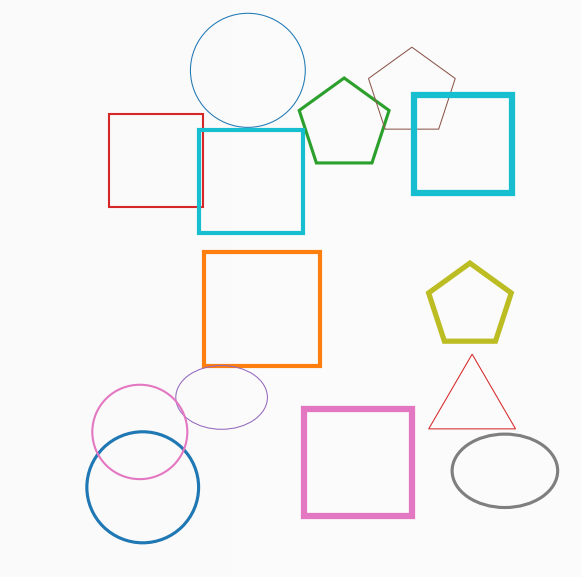[{"shape": "circle", "thickness": 0.5, "radius": 0.49, "center": [0.426, 0.877]}, {"shape": "circle", "thickness": 1.5, "radius": 0.48, "center": [0.246, 0.155]}, {"shape": "square", "thickness": 2, "radius": 0.5, "center": [0.451, 0.464]}, {"shape": "pentagon", "thickness": 1.5, "radius": 0.41, "center": [0.592, 0.783]}, {"shape": "triangle", "thickness": 0.5, "radius": 0.43, "center": [0.812, 0.3]}, {"shape": "square", "thickness": 1, "radius": 0.4, "center": [0.268, 0.721]}, {"shape": "oval", "thickness": 0.5, "radius": 0.39, "center": [0.381, 0.311]}, {"shape": "pentagon", "thickness": 0.5, "radius": 0.39, "center": [0.709, 0.839]}, {"shape": "circle", "thickness": 1, "radius": 0.41, "center": [0.241, 0.251]}, {"shape": "square", "thickness": 3, "radius": 0.47, "center": [0.616, 0.198]}, {"shape": "oval", "thickness": 1.5, "radius": 0.45, "center": [0.869, 0.184]}, {"shape": "pentagon", "thickness": 2.5, "radius": 0.37, "center": [0.808, 0.469]}, {"shape": "square", "thickness": 3, "radius": 0.42, "center": [0.796, 0.75]}, {"shape": "square", "thickness": 2, "radius": 0.45, "center": [0.432, 0.685]}]